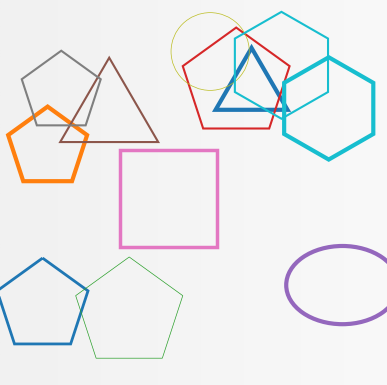[{"shape": "pentagon", "thickness": 2, "radius": 0.62, "center": [0.11, 0.206]}, {"shape": "triangle", "thickness": 3, "radius": 0.54, "center": [0.649, 0.768]}, {"shape": "pentagon", "thickness": 3, "radius": 0.54, "center": [0.123, 0.616]}, {"shape": "pentagon", "thickness": 0.5, "radius": 0.73, "center": [0.333, 0.187]}, {"shape": "pentagon", "thickness": 1.5, "radius": 0.72, "center": [0.609, 0.783]}, {"shape": "oval", "thickness": 3, "radius": 0.73, "center": [0.884, 0.26]}, {"shape": "triangle", "thickness": 1.5, "radius": 0.73, "center": [0.282, 0.704]}, {"shape": "square", "thickness": 2.5, "radius": 0.62, "center": [0.435, 0.485]}, {"shape": "pentagon", "thickness": 1.5, "radius": 0.54, "center": [0.158, 0.761]}, {"shape": "circle", "thickness": 0.5, "radius": 0.5, "center": [0.542, 0.866]}, {"shape": "hexagon", "thickness": 1.5, "radius": 0.69, "center": [0.726, 0.83]}, {"shape": "hexagon", "thickness": 3, "radius": 0.66, "center": [0.848, 0.718]}]